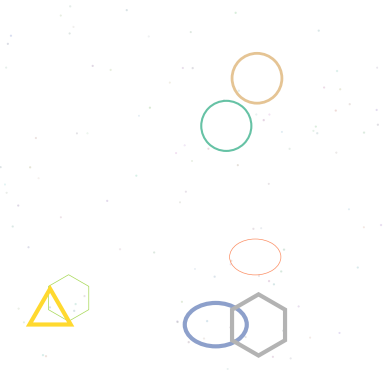[{"shape": "circle", "thickness": 1.5, "radius": 0.33, "center": [0.588, 0.673]}, {"shape": "oval", "thickness": 0.5, "radius": 0.33, "center": [0.663, 0.333]}, {"shape": "oval", "thickness": 3, "radius": 0.4, "center": [0.56, 0.157]}, {"shape": "hexagon", "thickness": 0.5, "radius": 0.3, "center": [0.178, 0.226]}, {"shape": "triangle", "thickness": 3, "radius": 0.31, "center": [0.13, 0.188]}, {"shape": "circle", "thickness": 2, "radius": 0.32, "center": [0.667, 0.797]}, {"shape": "hexagon", "thickness": 3, "radius": 0.4, "center": [0.672, 0.156]}]